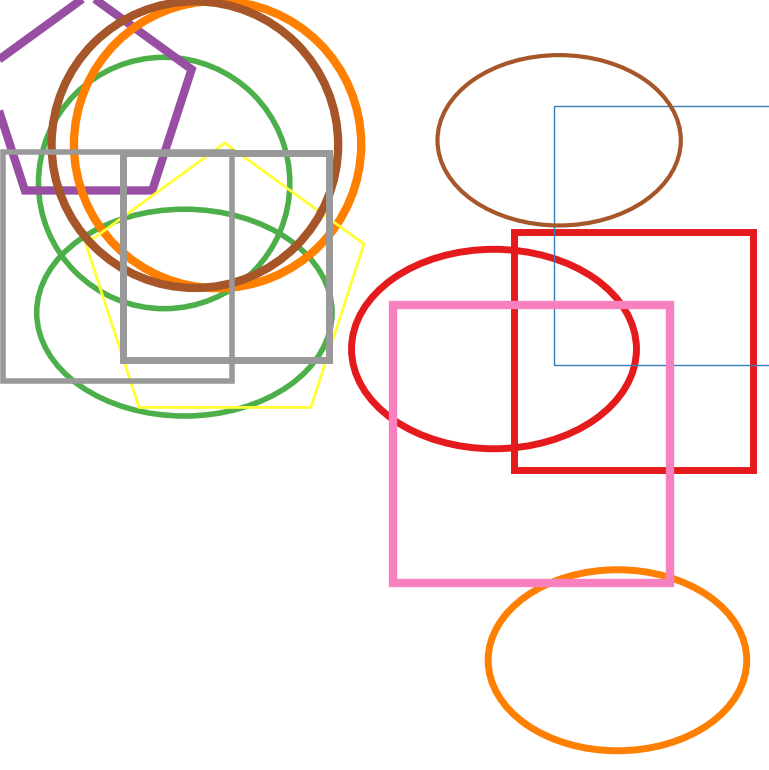[{"shape": "square", "thickness": 2.5, "radius": 0.77, "center": [0.823, 0.544]}, {"shape": "oval", "thickness": 2.5, "radius": 0.93, "center": [0.642, 0.547]}, {"shape": "square", "thickness": 0.5, "radius": 0.84, "center": [0.887, 0.694]}, {"shape": "circle", "thickness": 2, "radius": 0.82, "center": [0.213, 0.762]}, {"shape": "oval", "thickness": 2, "radius": 0.96, "center": [0.239, 0.594]}, {"shape": "pentagon", "thickness": 3, "radius": 0.7, "center": [0.115, 0.866]}, {"shape": "circle", "thickness": 3, "radius": 0.93, "center": [0.283, 0.812]}, {"shape": "oval", "thickness": 2.5, "radius": 0.84, "center": [0.802, 0.143]}, {"shape": "pentagon", "thickness": 1, "radius": 0.95, "center": [0.292, 0.624]}, {"shape": "oval", "thickness": 1.5, "radius": 0.79, "center": [0.726, 0.818]}, {"shape": "circle", "thickness": 3, "radius": 0.93, "center": [0.253, 0.812]}, {"shape": "square", "thickness": 3, "radius": 0.9, "center": [0.69, 0.423]}, {"shape": "square", "thickness": 2, "radius": 0.74, "center": [0.152, 0.654]}, {"shape": "square", "thickness": 2.5, "radius": 0.67, "center": [0.293, 0.667]}]